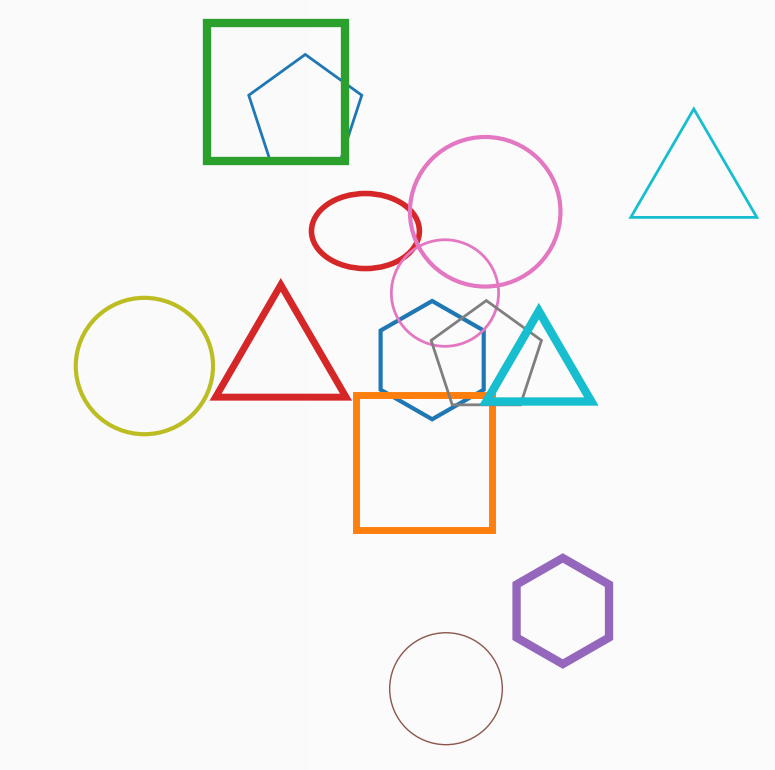[{"shape": "pentagon", "thickness": 1, "radius": 0.38, "center": [0.394, 0.853]}, {"shape": "hexagon", "thickness": 1.5, "radius": 0.38, "center": [0.558, 0.532]}, {"shape": "square", "thickness": 2.5, "radius": 0.44, "center": [0.547, 0.4]}, {"shape": "square", "thickness": 3, "radius": 0.45, "center": [0.356, 0.881]}, {"shape": "triangle", "thickness": 2.5, "radius": 0.49, "center": [0.362, 0.533]}, {"shape": "oval", "thickness": 2, "radius": 0.35, "center": [0.472, 0.7]}, {"shape": "hexagon", "thickness": 3, "radius": 0.34, "center": [0.726, 0.206]}, {"shape": "circle", "thickness": 0.5, "radius": 0.36, "center": [0.575, 0.106]}, {"shape": "circle", "thickness": 1, "radius": 0.35, "center": [0.574, 0.619]}, {"shape": "circle", "thickness": 1.5, "radius": 0.49, "center": [0.626, 0.725]}, {"shape": "pentagon", "thickness": 1, "radius": 0.37, "center": [0.628, 0.535]}, {"shape": "circle", "thickness": 1.5, "radius": 0.44, "center": [0.186, 0.525]}, {"shape": "triangle", "thickness": 3, "radius": 0.39, "center": [0.695, 0.518]}, {"shape": "triangle", "thickness": 1, "radius": 0.47, "center": [0.895, 0.765]}]